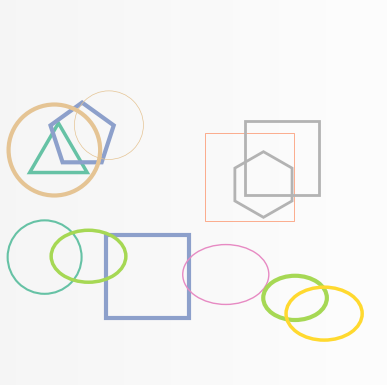[{"shape": "triangle", "thickness": 2.5, "radius": 0.43, "center": [0.151, 0.595]}, {"shape": "circle", "thickness": 1.5, "radius": 0.48, "center": [0.115, 0.332]}, {"shape": "square", "thickness": 0.5, "radius": 0.57, "center": [0.643, 0.541]}, {"shape": "square", "thickness": 3, "radius": 0.54, "center": [0.381, 0.282]}, {"shape": "pentagon", "thickness": 3, "radius": 0.43, "center": [0.212, 0.648]}, {"shape": "oval", "thickness": 1, "radius": 0.56, "center": [0.583, 0.287]}, {"shape": "oval", "thickness": 3, "radius": 0.41, "center": [0.761, 0.226]}, {"shape": "oval", "thickness": 2.5, "radius": 0.48, "center": [0.228, 0.334]}, {"shape": "oval", "thickness": 2.5, "radius": 0.49, "center": [0.836, 0.185]}, {"shape": "circle", "thickness": 0.5, "radius": 0.45, "center": [0.281, 0.675]}, {"shape": "circle", "thickness": 3, "radius": 0.59, "center": [0.14, 0.61]}, {"shape": "square", "thickness": 2, "radius": 0.48, "center": [0.728, 0.589]}, {"shape": "hexagon", "thickness": 2, "radius": 0.43, "center": [0.68, 0.521]}]